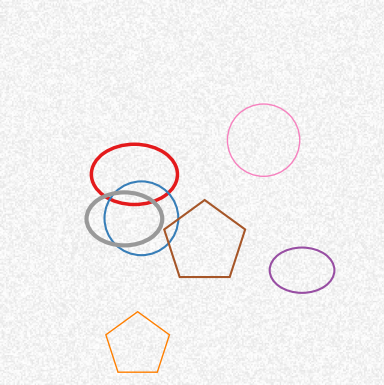[{"shape": "oval", "thickness": 2.5, "radius": 0.56, "center": [0.349, 0.547]}, {"shape": "circle", "thickness": 1.5, "radius": 0.48, "center": [0.367, 0.433]}, {"shape": "oval", "thickness": 1.5, "radius": 0.42, "center": [0.785, 0.298]}, {"shape": "pentagon", "thickness": 1, "radius": 0.43, "center": [0.358, 0.104]}, {"shape": "pentagon", "thickness": 1.5, "radius": 0.55, "center": [0.532, 0.37]}, {"shape": "circle", "thickness": 1, "radius": 0.47, "center": [0.685, 0.636]}, {"shape": "oval", "thickness": 3, "radius": 0.49, "center": [0.323, 0.431]}]